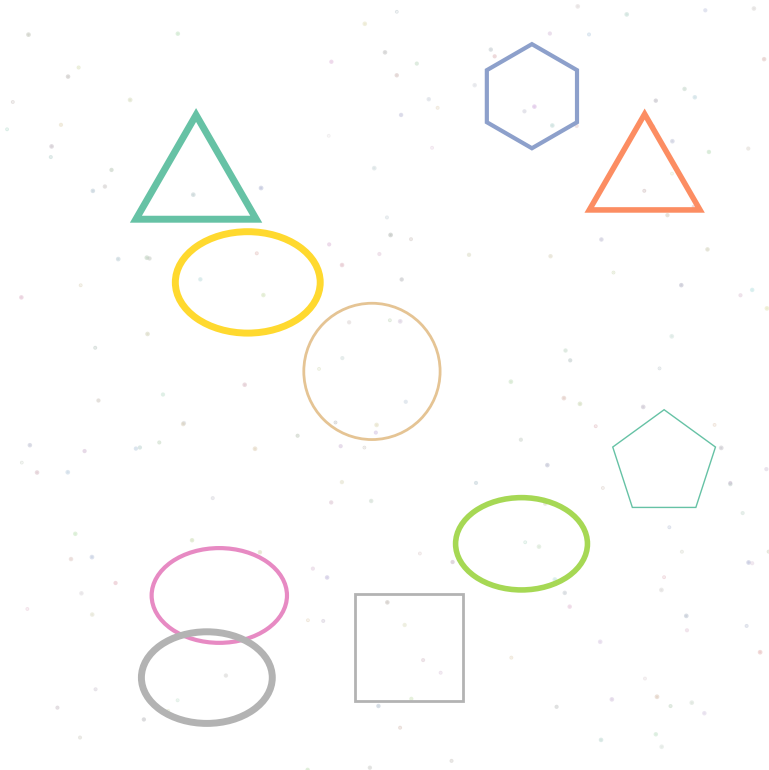[{"shape": "triangle", "thickness": 2.5, "radius": 0.45, "center": [0.255, 0.76]}, {"shape": "pentagon", "thickness": 0.5, "radius": 0.35, "center": [0.862, 0.398]}, {"shape": "triangle", "thickness": 2, "radius": 0.42, "center": [0.837, 0.769]}, {"shape": "hexagon", "thickness": 1.5, "radius": 0.34, "center": [0.691, 0.875]}, {"shape": "oval", "thickness": 1.5, "radius": 0.44, "center": [0.285, 0.227]}, {"shape": "oval", "thickness": 2, "radius": 0.43, "center": [0.677, 0.294]}, {"shape": "oval", "thickness": 2.5, "radius": 0.47, "center": [0.322, 0.633]}, {"shape": "circle", "thickness": 1, "radius": 0.44, "center": [0.483, 0.518]}, {"shape": "square", "thickness": 1, "radius": 0.35, "center": [0.531, 0.159]}, {"shape": "oval", "thickness": 2.5, "radius": 0.42, "center": [0.269, 0.12]}]